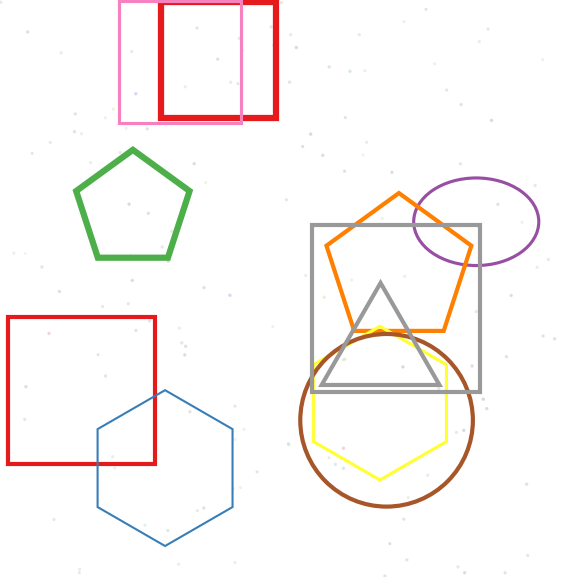[{"shape": "square", "thickness": 3, "radius": 0.5, "center": [0.378, 0.895]}, {"shape": "square", "thickness": 2, "radius": 0.64, "center": [0.141, 0.323]}, {"shape": "hexagon", "thickness": 1, "radius": 0.67, "center": [0.286, 0.189]}, {"shape": "pentagon", "thickness": 3, "radius": 0.52, "center": [0.23, 0.636]}, {"shape": "oval", "thickness": 1.5, "radius": 0.54, "center": [0.825, 0.615]}, {"shape": "pentagon", "thickness": 2, "radius": 0.66, "center": [0.691, 0.533]}, {"shape": "hexagon", "thickness": 1.5, "radius": 0.67, "center": [0.658, 0.301]}, {"shape": "circle", "thickness": 2, "radius": 0.75, "center": [0.669, 0.271]}, {"shape": "square", "thickness": 1.5, "radius": 0.53, "center": [0.312, 0.892]}, {"shape": "triangle", "thickness": 2, "radius": 0.59, "center": [0.659, 0.391]}, {"shape": "square", "thickness": 2, "radius": 0.72, "center": [0.686, 0.466]}]